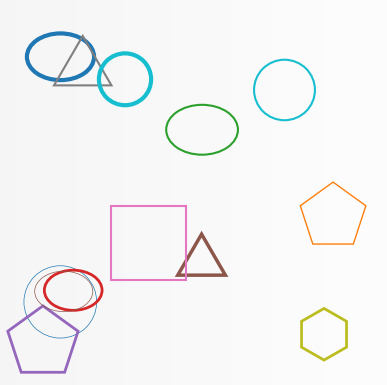[{"shape": "oval", "thickness": 3, "radius": 0.43, "center": [0.156, 0.853]}, {"shape": "circle", "thickness": 0.5, "radius": 0.47, "center": [0.156, 0.216]}, {"shape": "pentagon", "thickness": 1, "radius": 0.44, "center": [0.86, 0.438]}, {"shape": "oval", "thickness": 1.5, "radius": 0.46, "center": [0.521, 0.663]}, {"shape": "oval", "thickness": 2, "radius": 0.37, "center": [0.189, 0.246]}, {"shape": "pentagon", "thickness": 2, "radius": 0.48, "center": [0.111, 0.11]}, {"shape": "triangle", "thickness": 2.5, "radius": 0.35, "center": [0.52, 0.321]}, {"shape": "oval", "thickness": 0.5, "radius": 0.37, "center": [0.164, 0.243]}, {"shape": "square", "thickness": 1.5, "radius": 0.48, "center": [0.383, 0.369]}, {"shape": "triangle", "thickness": 1.5, "radius": 0.43, "center": [0.213, 0.821]}, {"shape": "hexagon", "thickness": 2, "radius": 0.34, "center": [0.836, 0.132]}, {"shape": "circle", "thickness": 3, "radius": 0.34, "center": [0.323, 0.794]}, {"shape": "circle", "thickness": 1.5, "radius": 0.39, "center": [0.734, 0.766]}]